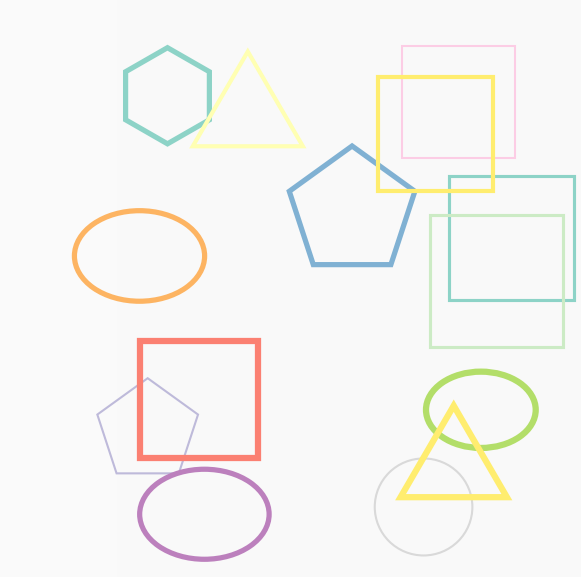[{"shape": "hexagon", "thickness": 2.5, "radius": 0.42, "center": [0.288, 0.833]}, {"shape": "square", "thickness": 1.5, "radius": 0.54, "center": [0.88, 0.587]}, {"shape": "triangle", "thickness": 2, "radius": 0.55, "center": [0.426, 0.801]}, {"shape": "pentagon", "thickness": 1, "radius": 0.46, "center": [0.254, 0.253]}, {"shape": "square", "thickness": 3, "radius": 0.51, "center": [0.342, 0.307]}, {"shape": "pentagon", "thickness": 2.5, "radius": 0.57, "center": [0.606, 0.633]}, {"shape": "oval", "thickness": 2.5, "radius": 0.56, "center": [0.24, 0.556]}, {"shape": "oval", "thickness": 3, "radius": 0.47, "center": [0.827, 0.29]}, {"shape": "square", "thickness": 1, "radius": 0.48, "center": [0.789, 0.823]}, {"shape": "circle", "thickness": 1, "radius": 0.42, "center": [0.729, 0.121]}, {"shape": "oval", "thickness": 2.5, "radius": 0.56, "center": [0.352, 0.109]}, {"shape": "square", "thickness": 1.5, "radius": 0.57, "center": [0.855, 0.512]}, {"shape": "square", "thickness": 2, "radius": 0.49, "center": [0.749, 0.767]}, {"shape": "triangle", "thickness": 3, "radius": 0.53, "center": [0.781, 0.191]}]